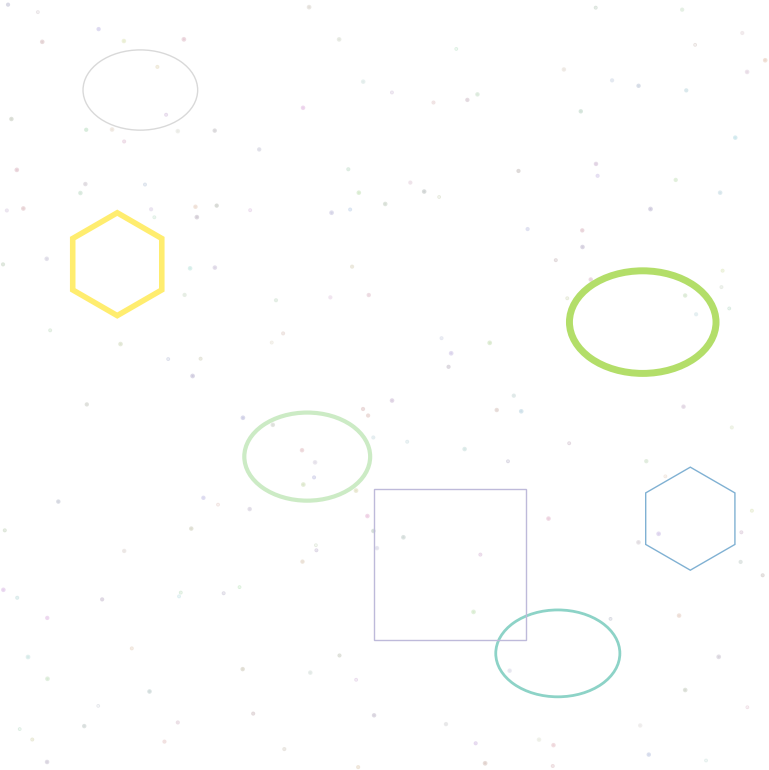[{"shape": "oval", "thickness": 1, "radius": 0.4, "center": [0.724, 0.151]}, {"shape": "square", "thickness": 0.5, "radius": 0.49, "center": [0.584, 0.267]}, {"shape": "hexagon", "thickness": 0.5, "radius": 0.33, "center": [0.897, 0.326]}, {"shape": "oval", "thickness": 2.5, "radius": 0.48, "center": [0.835, 0.582]}, {"shape": "oval", "thickness": 0.5, "radius": 0.37, "center": [0.182, 0.883]}, {"shape": "oval", "thickness": 1.5, "radius": 0.41, "center": [0.399, 0.407]}, {"shape": "hexagon", "thickness": 2, "radius": 0.33, "center": [0.152, 0.657]}]